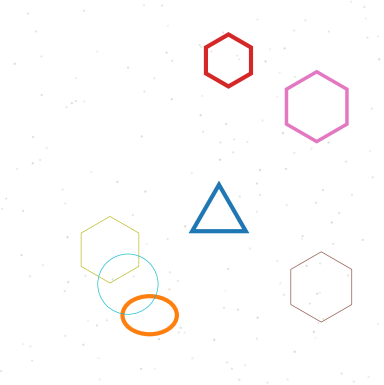[{"shape": "triangle", "thickness": 3, "radius": 0.4, "center": [0.569, 0.44]}, {"shape": "oval", "thickness": 3, "radius": 0.35, "center": [0.389, 0.181]}, {"shape": "hexagon", "thickness": 3, "radius": 0.34, "center": [0.593, 0.843]}, {"shape": "hexagon", "thickness": 0.5, "radius": 0.46, "center": [0.834, 0.255]}, {"shape": "hexagon", "thickness": 2.5, "radius": 0.45, "center": [0.823, 0.723]}, {"shape": "hexagon", "thickness": 0.5, "radius": 0.43, "center": [0.286, 0.351]}, {"shape": "circle", "thickness": 0.5, "radius": 0.39, "center": [0.332, 0.262]}]